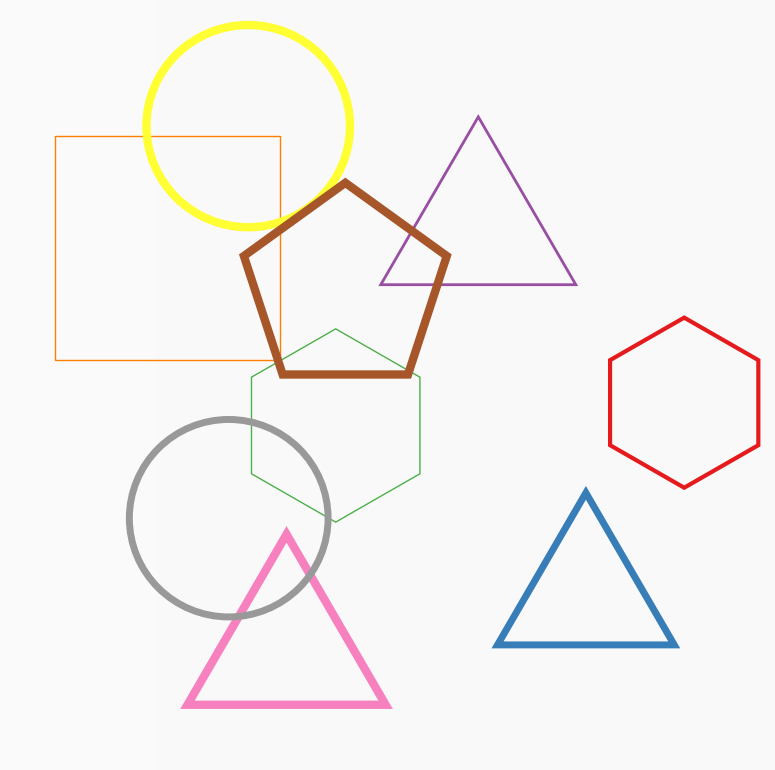[{"shape": "hexagon", "thickness": 1.5, "radius": 0.55, "center": [0.883, 0.477]}, {"shape": "triangle", "thickness": 2.5, "radius": 0.66, "center": [0.756, 0.228]}, {"shape": "hexagon", "thickness": 0.5, "radius": 0.63, "center": [0.433, 0.447]}, {"shape": "triangle", "thickness": 1, "radius": 0.73, "center": [0.617, 0.703]}, {"shape": "square", "thickness": 0.5, "radius": 0.73, "center": [0.216, 0.678]}, {"shape": "circle", "thickness": 3, "radius": 0.66, "center": [0.32, 0.836]}, {"shape": "pentagon", "thickness": 3, "radius": 0.69, "center": [0.446, 0.625]}, {"shape": "triangle", "thickness": 3, "radius": 0.74, "center": [0.37, 0.159]}, {"shape": "circle", "thickness": 2.5, "radius": 0.64, "center": [0.295, 0.327]}]